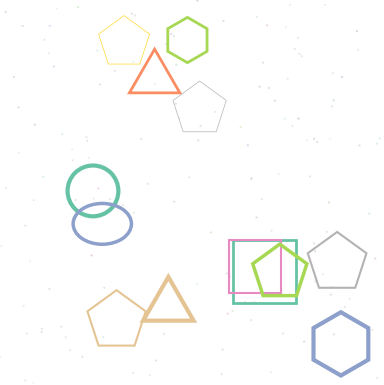[{"shape": "circle", "thickness": 3, "radius": 0.33, "center": [0.241, 0.504]}, {"shape": "square", "thickness": 2, "radius": 0.41, "center": [0.688, 0.296]}, {"shape": "triangle", "thickness": 2, "radius": 0.38, "center": [0.402, 0.797]}, {"shape": "hexagon", "thickness": 3, "radius": 0.41, "center": [0.885, 0.107]}, {"shape": "oval", "thickness": 2.5, "radius": 0.38, "center": [0.266, 0.419]}, {"shape": "square", "thickness": 1.5, "radius": 0.34, "center": [0.662, 0.308]}, {"shape": "hexagon", "thickness": 2, "radius": 0.29, "center": [0.487, 0.896]}, {"shape": "pentagon", "thickness": 2.5, "radius": 0.37, "center": [0.727, 0.292]}, {"shape": "pentagon", "thickness": 0.5, "radius": 0.35, "center": [0.322, 0.89]}, {"shape": "triangle", "thickness": 3, "radius": 0.38, "center": [0.437, 0.205]}, {"shape": "pentagon", "thickness": 1.5, "radius": 0.4, "center": [0.303, 0.167]}, {"shape": "pentagon", "thickness": 1.5, "radius": 0.4, "center": [0.876, 0.317]}, {"shape": "pentagon", "thickness": 0.5, "radius": 0.36, "center": [0.519, 0.717]}]